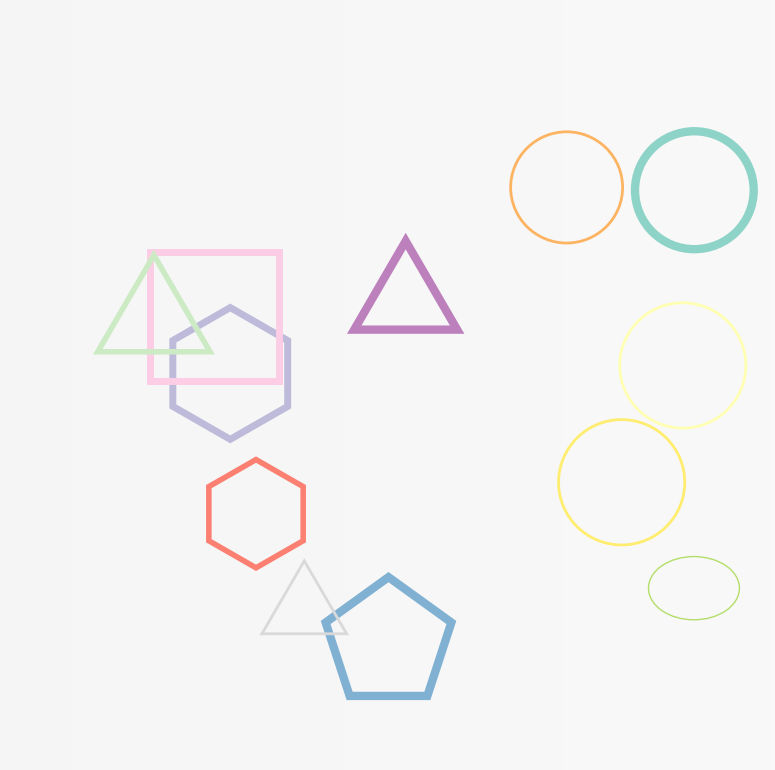[{"shape": "circle", "thickness": 3, "radius": 0.38, "center": [0.896, 0.753]}, {"shape": "circle", "thickness": 1, "radius": 0.41, "center": [0.881, 0.525]}, {"shape": "hexagon", "thickness": 2.5, "radius": 0.43, "center": [0.297, 0.515]}, {"shape": "hexagon", "thickness": 2, "radius": 0.35, "center": [0.33, 0.333]}, {"shape": "pentagon", "thickness": 3, "radius": 0.43, "center": [0.501, 0.165]}, {"shape": "circle", "thickness": 1, "radius": 0.36, "center": [0.731, 0.757]}, {"shape": "oval", "thickness": 0.5, "radius": 0.29, "center": [0.895, 0.236]}, {"shape": "square", "thickness": 2.5, "radius": 0.42, "center": [0.276, 0.589]}, {"shape": "triangle", "thickness": 1, "radius": 0.32, "center": [0.393, 0.208]}, {"shape": "triangle", "thickness": 3, "radius": 0.38, "center": [0.523, 0.61]}, {"shape": "triangle", "thickness": 2, "radius": 0.42, "center": [0.199, 0.585]}, {"shape": "circle", "thickness": 1, "radius": 0.41, "center": [0.802, 0.374]}]